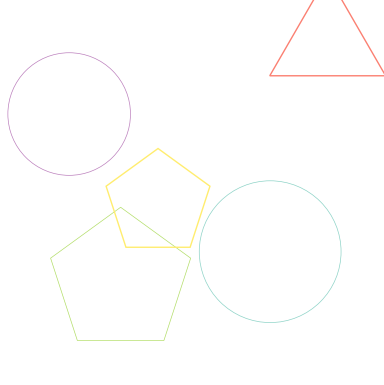[{"shape": "circle", "thickness": 0.5, "radius": 0.92, "center": [0.702, 0.346]}, {"shape": "triangle", "thickness": 1, "radius": 0.87, "center": [0.851, 0.89]}, {"shape": "pentagon", "thickness": 0.5, "radius": 0.96, "center": [0.313, 0.27]}, {"shape": "circle", "thickness": 0.5, "radius": 0.8, "center": [0.18, 0.704]}, {"shape": "pentagon", "thickness": 1, "radius": 0.71, "center": [0.41, 0.472]}]